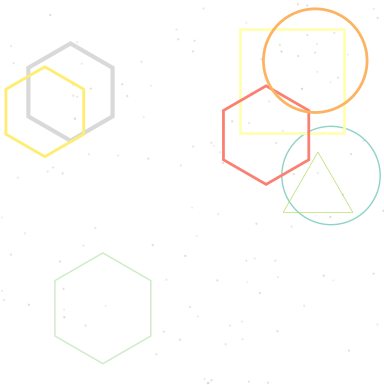[{"shape": "circle", "thickness": 1, "radius": 0.64, "center": [0.86, 0.544]}, {"shape": "square", "thickness": 2, "radius": 0.67, "center": [0.757, 0.788]}, {"shape": "hexagon", "thickness": 2, "radius": 0.64, "center": [0.691, 0.649]}, {"shape": "circle", "thickness": 2, "radius": 0.67, "center": [0.819, 0.842]}, {"shape": "triangle", "thickness": 0.5, "radius": 0.52, "center": [0.826, 0.501]}, {"shape": "hexagon", "thickness": 3, "radius": 0.63, "center": [0.183, 0.761]}, {"shape": "hexagon", "thickness": 1, "radius": 0.72, "center": [0.267, 0.199]}, {"shape": "hexagon", "thickness": 2, "radius": 0.58, "center": [0.116, 0.71]}]